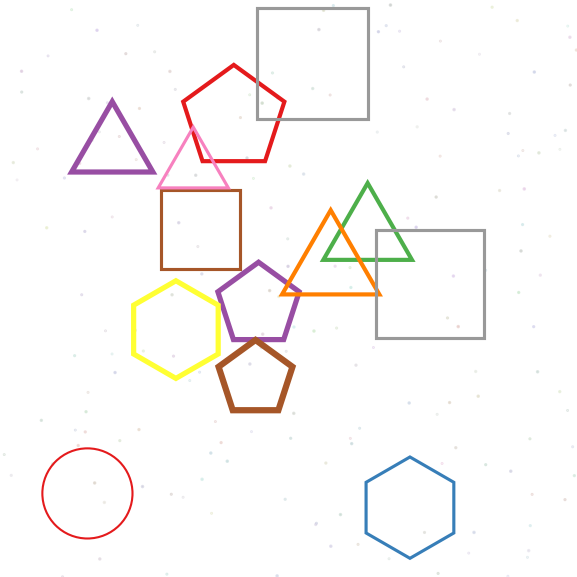[{"shape": "circle", "thickness": 1, "radius": 0.39, "center": [0.151, 0.145]}, {"shape": "pentagon", "thickness": 2, "radius": 0.46, "center": [0.405, 0.795]}, {"shape": "hexagon", "thickness": 1.5, "radius": 0.44, "center": [0.71, 0.12]}, {"shape": "triangle", "thickness": 2, "radius": 0.44, "center": [0.637, 0.593]}, {"shape": "triangle", "thickness": 2.5, "radius": 0.41, "center": [0.194, 0.742]}, {"shape": "pentagon", "thickness": 2.5, "radius": 0.37, "center": [0.448, 0.471]}, {"shape": "triangle", "thickness": 2, "radius": 0.49, "center": [0.573, 0.538]}, {"shape": "hexagon", "thickness": 2.5, "radius": 0.42, "center": [0.305, 0.428]}, {"shape": "pentagon", "thickness": 3, "radius": 0.34, "center": [0.442, 0.343]}, {"shape": "square", "thickness": 1.5, "radius": 0.34, "center": [0.348, 0.601]}, {"shape": "triangle", "thickness": 1.5, "radius": 0.35, "center": [0.335, 0.709]}, {"shape": "square", "thickness": 1.5, "radius": 0.47, "center": [0.745, 0.508]}, {"shape": "square", "thickness": 1.5, "radius": 0.48, "center": [0.541, 0.889]}]